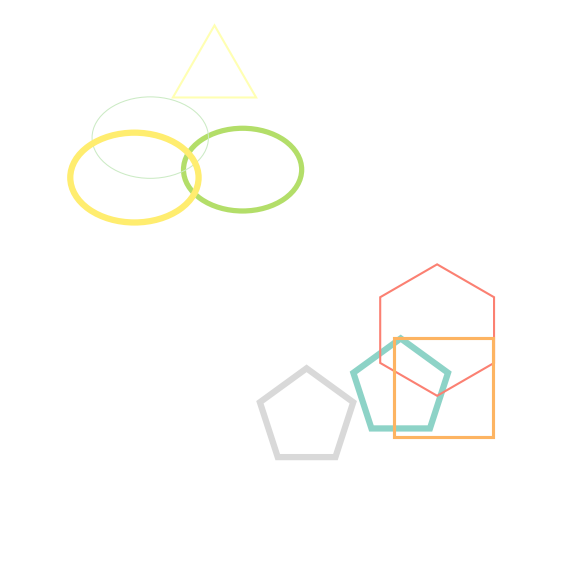[{"shape": "pentagon", "thickness": 3, "radius": 0.43, "center": [0.694, 0.327]}, {"shape": "triangle", "thickness": 1, "radius": 0.42, "center": [0.371, 0.872]}, {"shape": "hexagon", "thickness": 1, "radius": 0.57, "center": [0.757, 0.428]}, {"shape": "square", "thickness": 1.5, "radius": 0.43, "center": [0.767, 0.329]}, {"shape": "oval", "thickness": 2.5, "radius": 0.51, "center": [0.42, 0.705]}, {"shape": "pentagon", "thickness": 3, "radius": 0.42, "center": [0.531, 0.276]}, {"shape": "oval", "thickness": 0.5, "radius": 0.5, "center": [0.26, 0.761]}, {"shape": "oval", "thickness": 3, "radius": 0.56, "center": [0.233, 0.692]}]